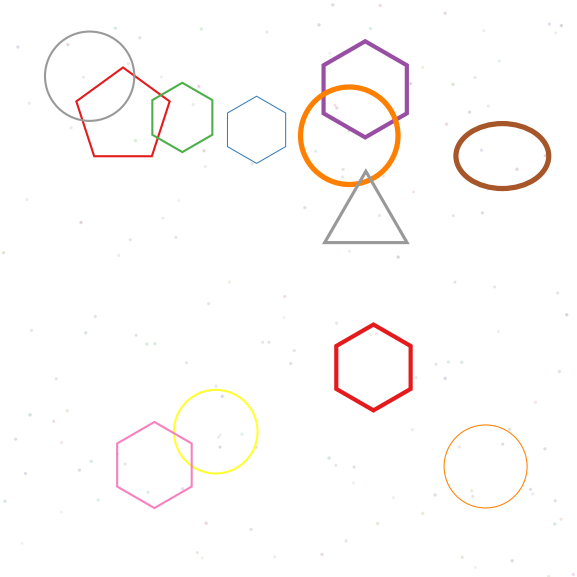[{"shape": "pentagon", "thickness": 1, "radius": 0.42, "center": [0.213, 0.797]}, {"shape": "hexagon", "thickness": 2, "radius": 0.37, "center": [0.647, 0.363]}, {"shape": "hexagon", "thickness": 0.5, "radius": 0.29, "center": [0.444, 0.774]}, {"shape": "hexagon", "thickness": 1, "radius": 0.3, "center": [0.316, 0.796]}, {"shape": "hexagon", "thickness": 2, "radius": 0.42, "center": [0.632, 0.844]}, {"shape": "circle", "thickness": 2.5, "radius": 0.42, "center": [0.605, 0.764]}, {"shape": "circle", "thickness": 0.5, "radius": 0.36, "center": [0.841, 0.191]}, {"shape": "circle", "thickness": 1, "radius": 0.36, "center": [0.374, 0.252]}, {"shape": "oval", "thickness": 2.5, "radius": 0.4, "center": [0.87, 0.729]}, {"shape": "hexagon", "thickness": 1, "radius": 0.37, "center": [0.267, 0.194]}, {"shape": "triangle", "thickness": 1.5, "radius": 0.41, "center": [0.634, 0.62]}, {"shape": "circle", "thickness": 1, "radius": 0.39, "center": [0.155, 0.867]}]